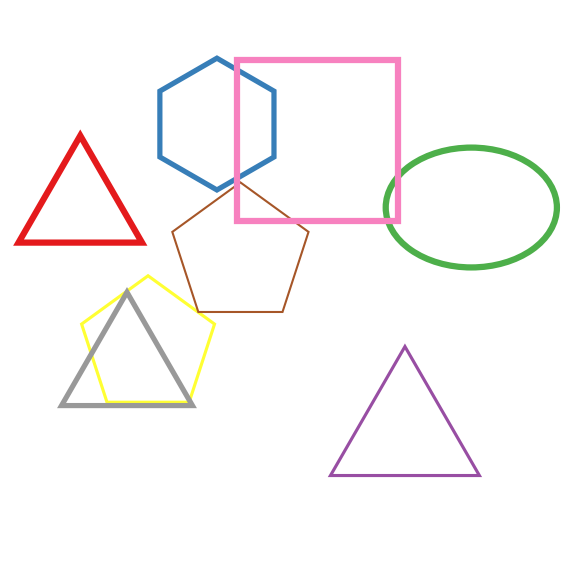[{"shape": "triangle", "thickness": 3, "radius": 0.62, "center": [0.139, 0.641]}, {"shape": "hexagon", "thickness": 2.5, "radius": 0.57, "center": [0.376, 0.784]}, {"shape": "oval", "thickness": 3, "radius": 0.74, "center": [0.816, 0.64]}, {"shape": "triangle", "thickness": 1.5, "radius": 0.74, "center": [0.701, 0.25]}, {"shape": "pentagon", "thickness": 1.5, "radius": 0.61, "center": [0.256, 0.401]}, {"shape": "pentagon", "thickness": 1, "radius": 0.62, "center": [0.416, 0.559]}, {"shape": "square", "thickness": 3, "radius": 0.7, "center": [0.55, 0.755]}, {"shape": "triangle", "thickness": 2.5, "radius": 0.65, "center": [0.22, 0.362]}]